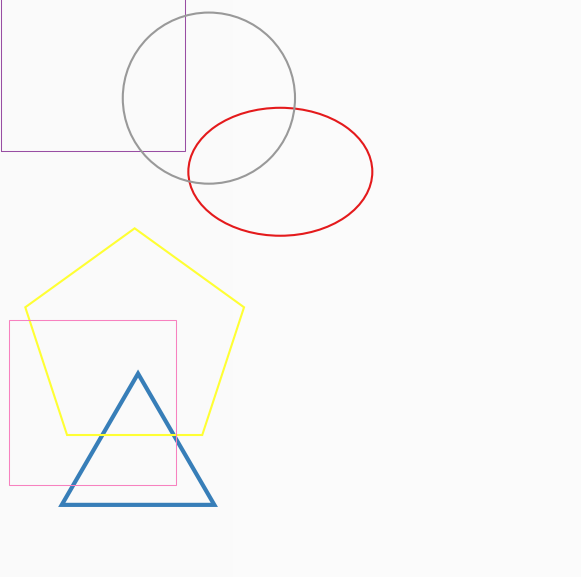[{"shape": "oval", "thickness": 1, "radius": 0.79, "center": [0.482, 0.702]}, {"shape": "triangle", "thickness": 2, "radius": 0.76, "center": [0.237, 0.201]}, {"shape": "square", "thickness": 0.5, "radius": 0.79, "center": [0.16, 0.895]}, {"shape": "pentagon", "thickness": 1, "radius": 0.99, "center": [0.232, 0.406]}, {"shape": "square", "thickness": 0.5, "radius": 0.72, "center": [0.16, 0.302]}, {"shape": "circle", "thickness": 1, "radius": 0.74, "center": [0.359, 0.829]}]